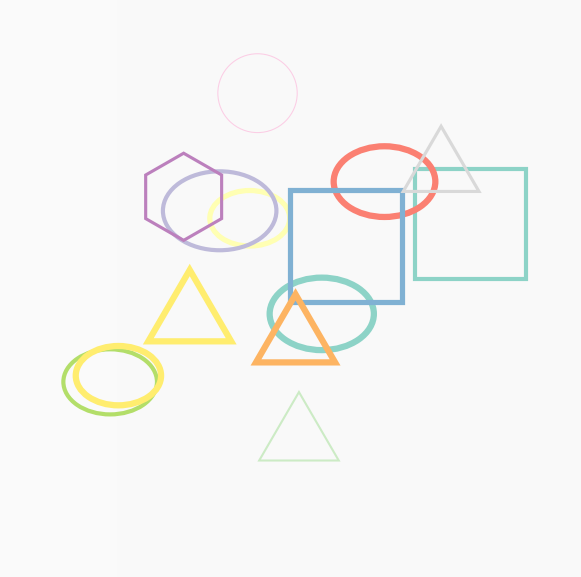[{"shape": "square", "thickness": 2, "radius": 0.48, "center": [0.809, 0.611]}, {"shape": "oval", "thickness": 3, "radius": 0.45, "center": [0.554, 0.456]}, {"shape": "oval", "thickness": 2.5, "radius": 0.34, "center": [0.43, 0.621]}, {"shape": "oval", "thickness": 2, "radius": 0.49, "center": [0.378, 0.634]}, {"shape": "oval", "thickness": 3, "radius": 0.44, "center": [0.662, 0.685]}, {"shape": "square", "thickness": 2.5, "radius": 0.48, "center": [0.595, 0.573]}, {"shape": "triangle", "thickness": 3, "radius": 0.39, "center": [0.508, 0.411]}, {"shape": "oval", "thickness": 2, "radius": 0.4, "center": [0.19, 0.338]}, {"shape": "circle", "thickness": 0.5, "radius": 0.34, "center": [0.443, 0.838]}, {"shape": "triangle", "thickness": 1.5, "radius": 0.38, "center": [0.759, 0.705]}, {"shape": "hexagon", "thickness": 1.5, "radius": 0.38, "center": [0.316, 0.658]}, {"shape": "triangle", "thickness": 1, "radius": 0.4, "center": [0.514, 0.241]}, {"shape": "oval", "thickness": 3, "radius": 0.37, "center": [0.204, 0.349]}, {"shape": "triangle", "thickness": 3, "radius": 0.41, "center": [0.326, 0.449]}]